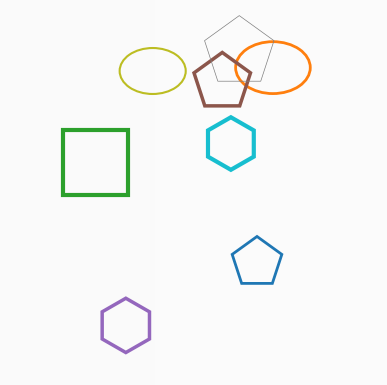[{"shape": "pentagon", "thickness": 2, "radius": 0.34, "center": [0.663, 0.318]}, {"shape": "oval", "thickness": 2, "radius": 0.48, "center": [0.704, 0.824]}, {"shape": "square", "thickness": 3, "radius": 0.42, "center": [0.247, 0.578]}, {"shape": "hexagon", "thickness": 2.5, "radius": 0.35, "center": [0.325, 0.155]}, {"shape": "pentagon", "thickness": 2.5, "radius": 0.38, "center": [0.574, 0.787]}, {"shape": "pentagon", "thickness": 0.5, "radius": 0.47, "center": [0.617, 0.865]}, {"shape": "oval", "thickness": 1.5, "radius": 0.43, "center": [0.394, 0.816]}, {"shape": "hexagon", "thickness": 3, "radius": 0.34, "center": [0.596, 0.627]}]